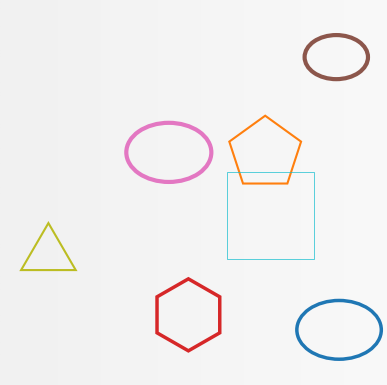[{"shape": "oval", "thickness": 2.5, "radius": 0.54, "center": [0.875, 0.143]}, {"shape": "pentagon", "thickness": 1.5, "radius": 0.49, "center": [0.684, 0.602]}, {"shape": "hexagon", "thickness": 2.5, "radius": 0.47, "center": [0.486, 0.182]}, {"shape": "oval", "thickness": 3, "radius": 0.41, "center": [0.868, 0.852]}, {"shape": "oval", "thickness": 3, "radius": 0.55, "center": [0.436, 0.604]}, {"shape": "triangle", "thickness": 1.5, "radius": 0.41, "center": [0.125, 0.339]}, {"shape": "square", "thickness": 0.5, "radius": 0.56, "center": [0.699, 0.44]}]